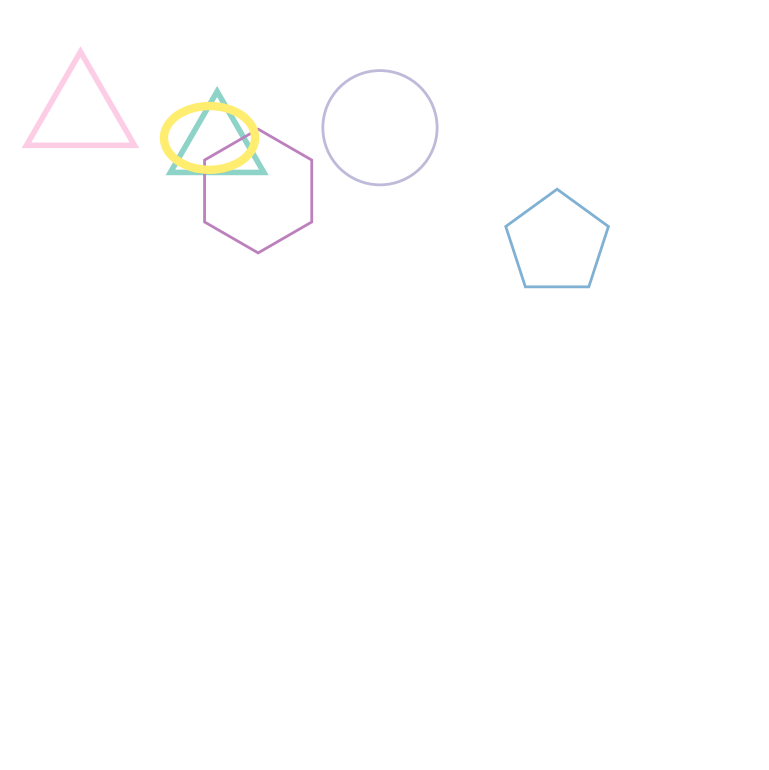[{"shape": "triangle", "thickness": 2, "radius": 0.35, "center": [0.282, 0.811]}, {"shape": "circle", "thickness": 1, "radius": 0.37, "center": [0.493, 0.834]}, {"shape": "pentagon", "thickness": 1, "radius": 0.35, "center": [0.723, 0.684]}, {"shape": "triangle", "thickness": 2, "radius": 0.4, "center": [0.105, 0.852]}, {"shape": "hexagon", "thickness": 1, "radius": 0.4, "center": [0.335, 0.752]}, {"shape": "oval", "thickness": 3, "radius": 0.3, "center": [0.272, 0.821]}]